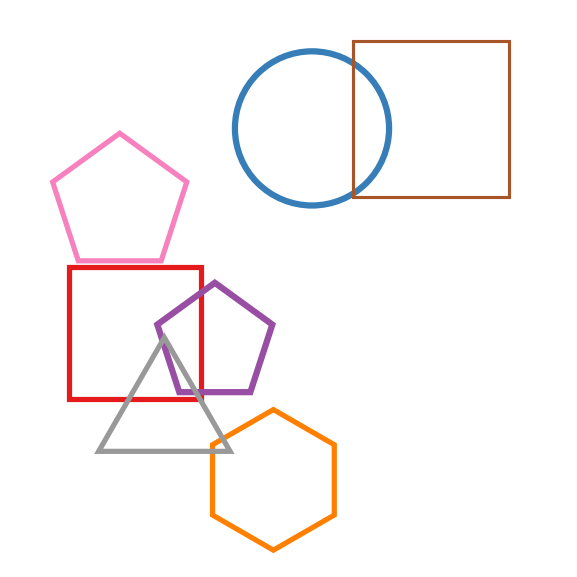[{"shape": "square", "thickness": 2.5, "radius": 0.57, "center": [0.234, 0.423]}, {"shape": "circle", "thickness": 3, "radius": 0.67, "center": [0.54, 0.777]}, {"shape": "pentagon", "thickness": 3, "radius": 0.52, "center": [0.372, 0.405]}, {"shape": "hexagon", "thickness": 2.5, "radius": 0.61, "center": [0.473, 0.168]}, {"shape": "square", "thickness": 1.5, "radius": 0.68, "center": [0.747, 0.793]}, {"shape": "pentagon", "thickness": 2.5, "radius": 0.61, "center": [0.207, 0.646]}, {"shape": "triangle", "thickness": 2.5, "radius": 0.66, "center": [0.285, 0.283]}]